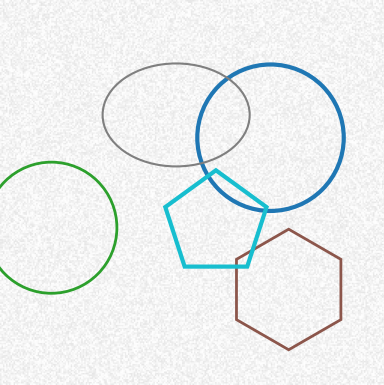[{"shape": "circle", "thickness": 3, "radius": 0.95, "center": [0.703, 0.642]}, {"shape": "circle", "thickness": 2, "radius": 0.85, "center": [0.133, 0.409]}, {"shape": "hexagon", "thickness": 2, "radius": 0.78, "center": [0.75, 0.248]}, {"shape": "oval", "thickness": 1.5, "radius": 0.96, "center": [0.458, 0.701]}, {"shape": "pentagon", "thickness": 3, "radius": 0.69, "center": [0.561, 0.419]}]